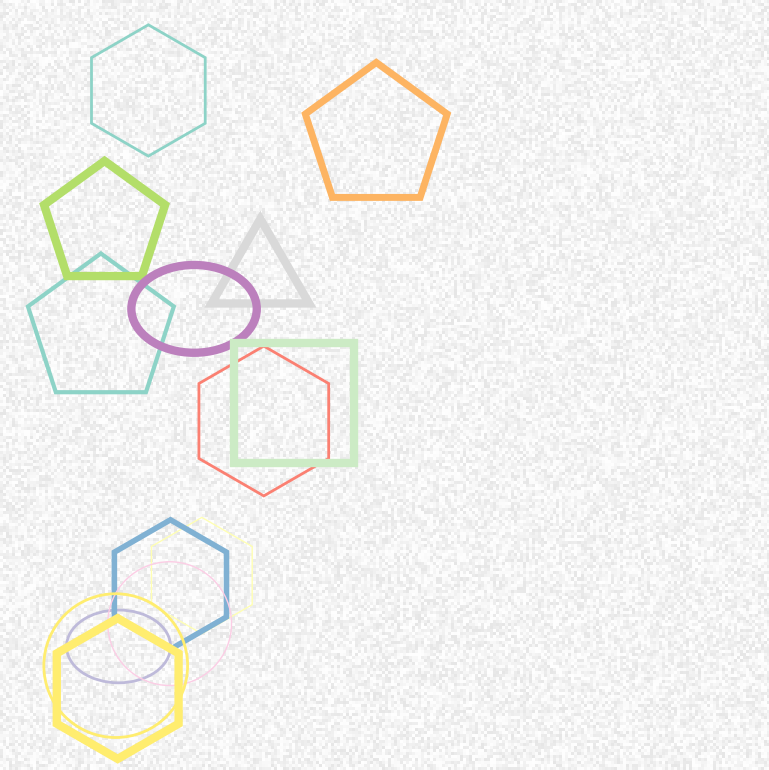[{"shape": "hexagon", "thickness": 1, "radius": 0.43, "center": [0.193, 0.883]}, {"shape": "pentagon", "thickness": 1.5, "radius": 0.5, "center": [0.131, 0.571]}, {"shape": "hexagon", "thickness": 0.5, "radius": 0.38, "center": [0.262, 0.253]}, {"shape": "oval", "thickness": 1, "radius": 0.34, "center": [0.154, 0.16]}, {"shape": "hexagon", "thickness": 1, "radius": 0.49, "center": [0.343, 0.453]}, {"shape": "hexagon", "thickness": 2, "radius": 0.42, "center": [0.221, 0.241]}, {"shape": "pentagon", "thickness": 2.5, "radius": 0.48, "center": [0.489, 0.822]}, {"shape": "pentagon", "thickness": 3, "radius": 0.41, "center": [0.136, 0.708]}, {"shape": "circle", "thickness": 0.5, "radius": 0.4, "center": [0.22, 0.19]}, {"shape": "triangle", "thickness": 3, "radius": 0.37, "center": [0.338, 0.643]}, {"shape": "oval", "thickness": 3, "radius": 0.41, "center": [0.252, 0.599]}, {"shape": "square", "thickness": 3, "radius": 0.39, "center": [0.382, 0.476]}, {"shape": "circle", "thickness": 1, "radius": 0.47, "center": [0.15, 0.136]}, {"shape": "hexagon", "thickness": 3, "radius": 0.46, "center": [0.153, 0.106]}]